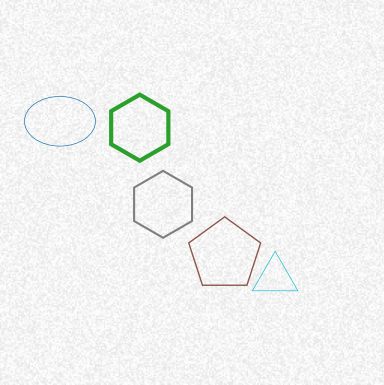[{"shape": "oval", "thickness": 0.5, "radius": 0.46, "center": [0.156, 0.685]}, {"shape": "hexagon", "thickness": 3, "radius": 0.43, "center": [0.363, 0.668]}, {"shape": "pentagon", "thickness": 1, "radius": 0.49, "center": [0.584, 0.339]}, {"shape": "hexagon", "thickness": 1.5, "radius": 0.43, "center": [0.424, 0.469]}, {"shape": "triangle", "thickness": 0.5, "radius": 0.34, "center": [0.715, 0.279]}]